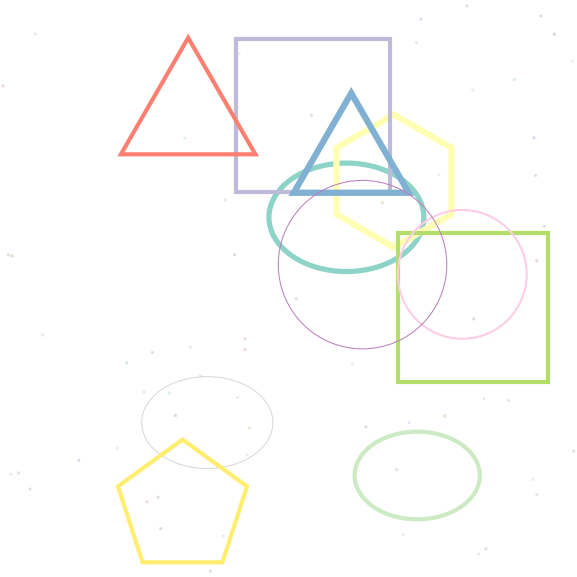[{"shape": "oval", "thickness": 2.5, "radius": 0.67, "center": [0.6, 0.623]}, {"shape": "hexagon", "thickness": 3, "radius": 0.57, "center": [0.682, 0.686]}, {"shape": "square", "thickness": 2, "radius": 0.67, "center": [0.542, 0.799]}, {"shape": "triangle", "thickness": 2, "radius": 0.67, "center": [0.326, 0.799]}, {"shape": "triangle", "thickness": 3, "radius": 0.57, "center": [0.608, 0.723]}, {"shape": "square", "thickness": 2, "radius": 0.65, "center": [0.819, 0.466]}, {"shape": "circle", "thickness": 1, "radius": 0.56, "center": [0.8, 0.524]}, {"shape": "oval", "thickness": 0.5, "radius": 0.57, "center": [0.359, 0.267]}, {"shape": "circle", "thickness": 0.5, "radius": 0.73, "center": [0.628, 0.541]}, {"shape": "oval", "thickness": 2, "radius": 0.54, "center": [0.722, 0.176]}, {"shape": "pentagon", "thickness": 2, "radius": 0.59, "center": [0.316, 0.121]}]